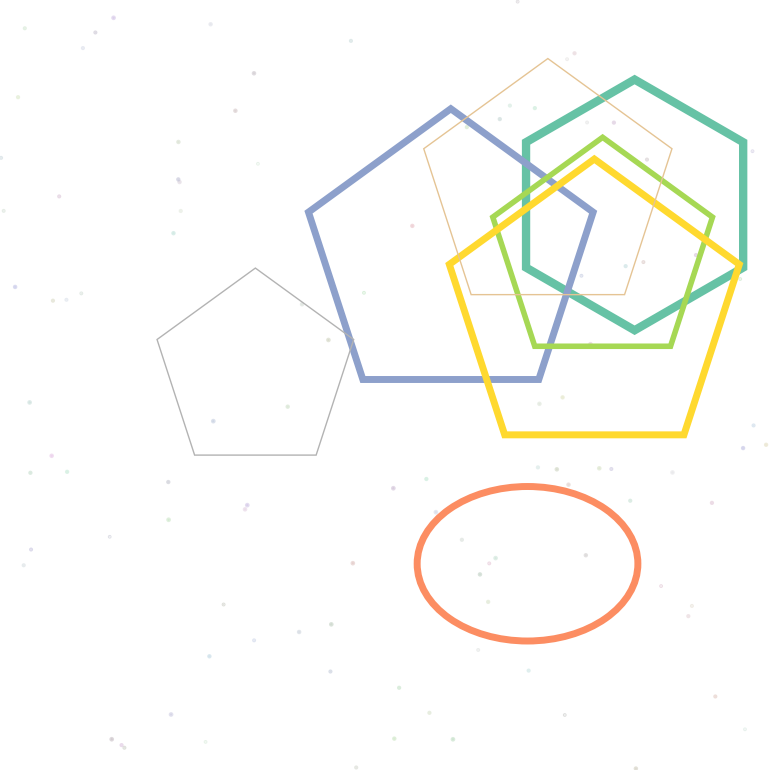[{"shape": "hexagon", "thickness": 3, "radius": 0.81, "center": [0.824, 0.734]}, {"shape": "oval", "thickness": 2.5, "radius": 0.72, "center": [0.685, 0.268]}, {"shape": "pentagon", "thickness": 2.5, "radius": 0.97, "center": [0.585, 0.664]}, {"shape": "pentagon", "thickness": 2, "radius": 0.75, "center": [0.783, 0.672]}, {"shape": "pentagon", "thickness": 2.5, "radius": 0.99, "center": [0.772, 0.595]}, {"shape": "pentagon", "thickness": 0.5, "radius": 0.85, "center": [0.711, 0.754]}, {"shape": "pentagon", "thickness": 0.5, "radius": 0.67, "center": [0.332, 0.518]}]